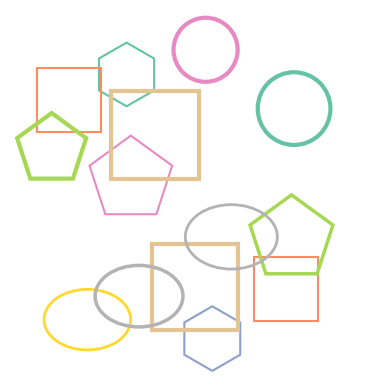[{"shape": "circle", "thickness": 3, "radius": 0.47, "center": [0.764, 0.718]}, {"shape": "hexagon", "thickness": 1.5, "radius": 0.41, "center": [0.329, 0.807]}, {"shape": "square", "thickness": 1.5, "radius": 0.42, "center": [0.18, 0.74]}, {"shape": "square", "thickness": 1.5, "radius": 0.42, "center": [0.743, 0.249]}, {"shape": "hexagon", "thickness": 1.5, "radius": 0.42, "center": [0.551, 0.121]}, {"shape": "pentagon", "thickness": 1.5, "radius": 0.56, "center": [0.34, 0.535]}, {"shape": "circle", "thickness": 3, "radius": 0.42, "center": [0.534, 0.871]}, {"shape": "pentagon", "thickness": 3, "radius": 0.47, "center": [0.134, 0.612]}, {"shape": "pentagon", "thickness": 2.5, "radius": 0.57, "center": [0.757, 0.381]}, {"shape": "oval", "thickness": 2, "radius": 0.56, "center": [0.227, 0.17]}, {"shape": "square", "thickness": 3, "radius": 0.57, "center": [0.402, 0.649]}, {"shape": "square", "thickness": 3, "radius": 0.56, "center": [0.507, 0.255]}, {"shape": "oval", "thickness": 2, "radius": 0.6, "center": [0.601, 0.385]}, {"shape": "oval", "thickness": 2.5, "radius": 0.57, "center": [0.361, 0.231]}]